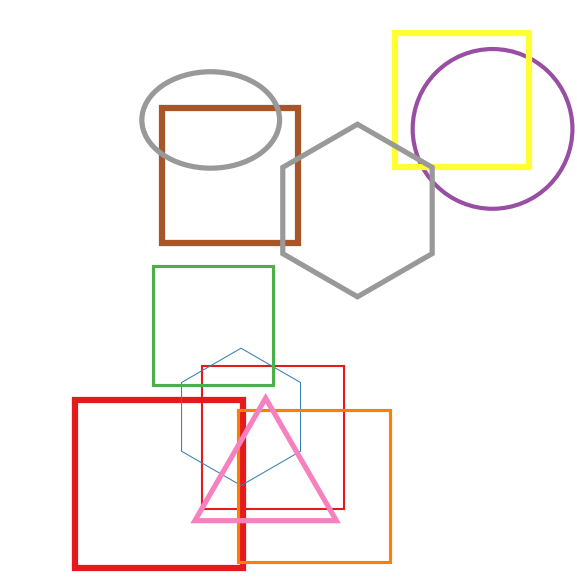[{"shape": "square", "thickness": 3, "radius": 0.73, "center": [0.276, 0.161]}, {"shape": "square", "thickness": 1, "radius": 0.62, "center": [0.473, 0.242]}, {"shape": "hexagon", "thickness": 0.5, "radius": 0.59, "center": [0.417, 0.277]}, {"shape": "square", "thickness": 1.5, "radius": 0.52, "center": [0.369, 0.435]}, {"shape": "circle", "thickness": 2, "radius": 0.69, "center": [0.853, 0.776]}, {"shape": "square", "thickness": 1.5, "radius": 0.66, "center": [0.544, 0.158]}, {"shape": "square", "thickness": 3, "radius": 0.58, "center": [0.8, 0.826]}, {"shape": "square", "thickness": 3, "radius": 0.59, "center": [0.398, 0.695]}, {"shape": "triangle", "thickness": 2.5, "radius": 0.71, "center": [0.46, 0.168]}, {"shape": "oval", "thickness": 2.5, "radius": 0.6, "center": [0.365, 0.791]}, {"shape": "hexagon", "thickness": 2.5, "radius": 0.75, "center": [0.619, 0.635]}]